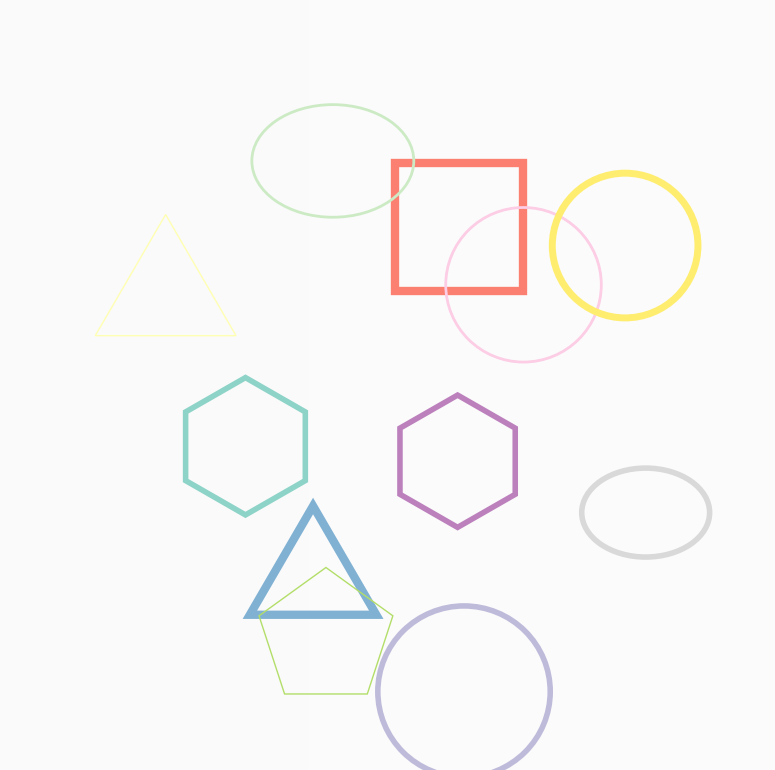[{"shape": "hexagon", "thickness": 2, "radius": 0.45, "center": [0.317, 0.42]}, {"shape": "triangle", "thickness": 0.5, "radius": 0.52, "center": [0.214, 0.617]}, {"shape": "circle", "thickness": 2, "radius": 0.56, "center": [0.599, 0.102]}, {"shape": "square", "thickness": 3, "radius": 0.42, "center": [0.592, 0.705]}, {"shape": "triangle", "thickness": 3, "radius": 0.47, "center": [0.404, 0.249]}, {"shape": "pentagon", "thickness": 0.5, "radius": 0.45, "center": [0.421, 0.172]}, {"shape": "circle", "thickness": 1, "radius": 0.5, "center": [0.676, 0.63]}, {"shape": "oval", "thickness": 2, "radius": 0.41, "center": [0.833, 0.334]}, {"shape": "hexagon", "thickness": 2, "radius": 0.43, "center": [0.59, 0.401]}, {"shape": "oval", "thickness": 1, "radius": 0.52, "center": [0.429, 0.791]}, {"shape": "circle", "thickness": 2.5, "radius": 0.47, "center": [0.807, 0.681]}]